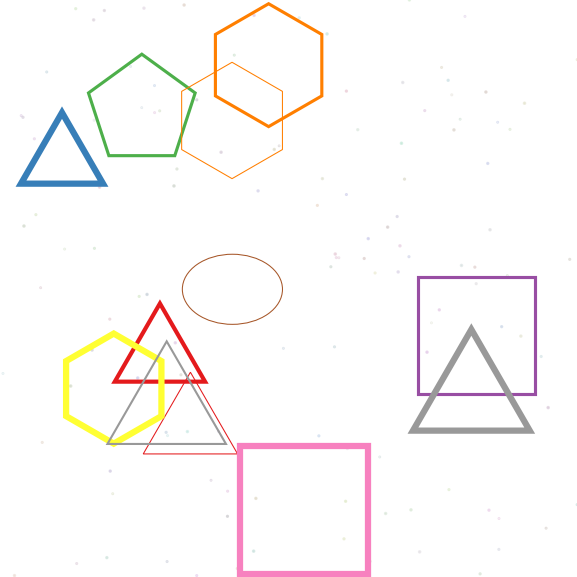[{"shape": "triangle", "thickness": 0.5, "radius": 0.47, "center": [0.33, 0.26]}, {"shape": "triangle", "thickness": 2, "radius": 0.45, "center": [0.277, 0.383]}, {"shape": "triangle", "thickness": 3, "radius": 0.41, "center": [0.107, 0.722]}, {"shape": "pentagon", "thickness": 1.5, "radius": 0.49, "center": [0.246, 0.808]}, {"shape": "square", "thickness": 1.5, "radius": 0.51, "center": [0.826, 0.419]}, {"shape": "hexagon", "thickness": 0.5, "radius": 0.5, "center": [0.402, 0.791]}, {"shape": "hexagon", "thickness": 1.5, "radius": 0.53, "center": [0.465, 0.886]}, {"shape": "hexagon", "thickness": 3, "radius": 0.48, "center": [0.197, 0.326]}, {"shape": "oval", "thickness": 0.5, "radius": 0.43, "center": [0.402, 0.498]}, {"shape": "square", "thickness": 3, "radius": 0.55, "center": [0.527, 0.116]}, {"shape": "triangle", "thickness": 3, "radius": 0.58, "center": [0.816, 0.312]}, {"shape": "triangle", "thickness": 1, "radius": 0.59, "center": [0.289, 0.29]}]